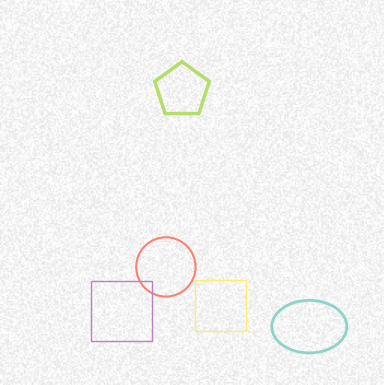[{"shape": "oval", "thickness": 2, "radius": 0.49, "center": [0.803, 0.152]}, {"shape": "circle", "thickness": 1.5, "radius": 0.39, "center": [0.431, 0.307]}, {"shape": "pentagon", "thickness": 2.5, "radius": 0.37, "center": [0.473, 0.765]}, {"shape": "square", "thickness": 1, "radius": 0.39, "center": [0.315, 0.192]}, {"shape": "square", "thickness": 1, "radius": 0.33, "center": [0.573, 0.206]}]